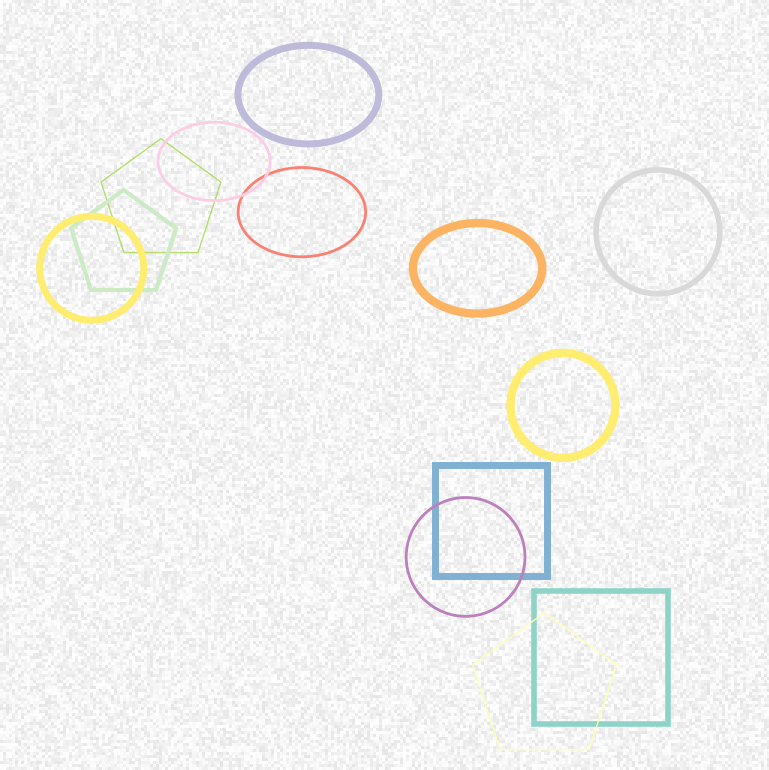[{"shape": "square", "thickness": 2, "radius": 0.43, "center": [0.78, 0.146]}, {"shape": "pentagon", "thickness": 0.5, "radius": 0.49, "center": [0.707, 0.106]}, {"shape": "oval", "thickness": 2.5, "radius": 0.46, "center": [0.4, 0.877]}, {"shape": "oval", "thickness": 1, "radius": 0.41, "center": [0.392, 0.724]}, {"shape": "square", "thickness": 2.5, "radius": 0.36, "center": [0.638, 0.324]}, {"shape": "oval", "thickness": 3, "radius": 0.42, "center": [0.62, 0.652]}, {"shape": "pentagon", "thickness": 0.5, "radius": 0.41, "center": [0.209, 0.738]}, {"shape": "oval", "thickness": 1, "radius": 0.36, "center": [0.278, 0.79]}, {"shape": "circle", "thickness": 2, "radius": 0.4, "center": [0.854, 0.699]}, {"shape": "circle", "thickness": 1, "radius": 0.39, "center": [0.605, 0.277]}, {"shape": "pentagon", "thickness": 1.5, "radius": 0.36, "center": [0.16, 0.681]}, {"shape": "circle", "thickness": 3, "radius": 0.34, "center": [0.731, 0.474]}, {"shape": "circle", "thickness": 2.5, "radius": 0.34, "center": [0.119, 0.652]}]